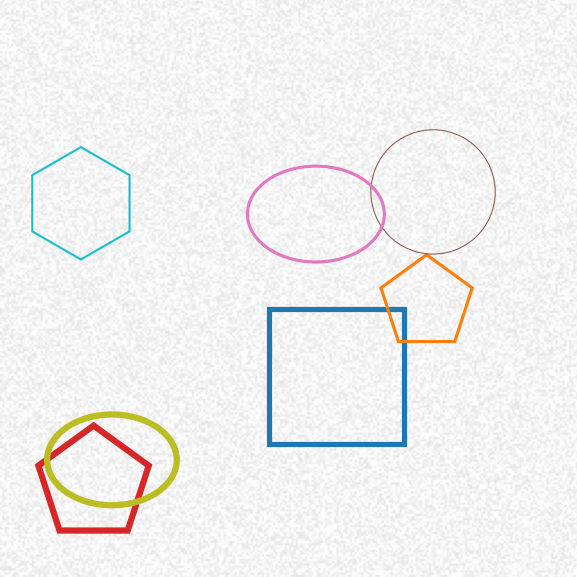[{"shape": "square", "thickness": 2.5, "radius": 0.58, "center": [0.582, 0.348]}, {"shape": "pentagon", "thickness": 1.5, "radius": 0.42, "center": [0.739, 0.475]}, {"shape": "pentagon", "thickness": 3, "radius": 0.5, "center": [0.162, 0.162]}, {"shape": "circle", "thickness": 0.5, "radius": 0.54, "center": [0.75, 0.667]}, {"shape": "oval", "thickness": 1.5, "radius": 0.59, "center": [0.547, 0.628]}, {"shape": "oval", "thickness": 3, "radius": 0.56, "center": [0.194, 0.203]}, {"shape": "hexagon", "thickness": 1, "radius": 0.49, "center": [0.14, 0.647]}]